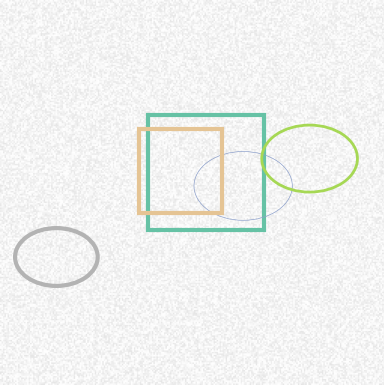[{"shape": "square", "thickness": 3, "radius": 0.75, "center": [0.535, 0.552]}, {"shape": "oval", "thickness": 0.5, "radius": 0.64, "center": [0.632, 0.517]}, {"shape": "oval", "thickness": 2, "radius": 0.62, "center": [0.804, 0.588]}, {"shape": "square", "thickness": 3, "radius": 0.54, "center": [0.469, 0.555]}, {"shape": "oval", "thickness": 3, "radius": 0.54, "center": [0.146, 0.332]}]